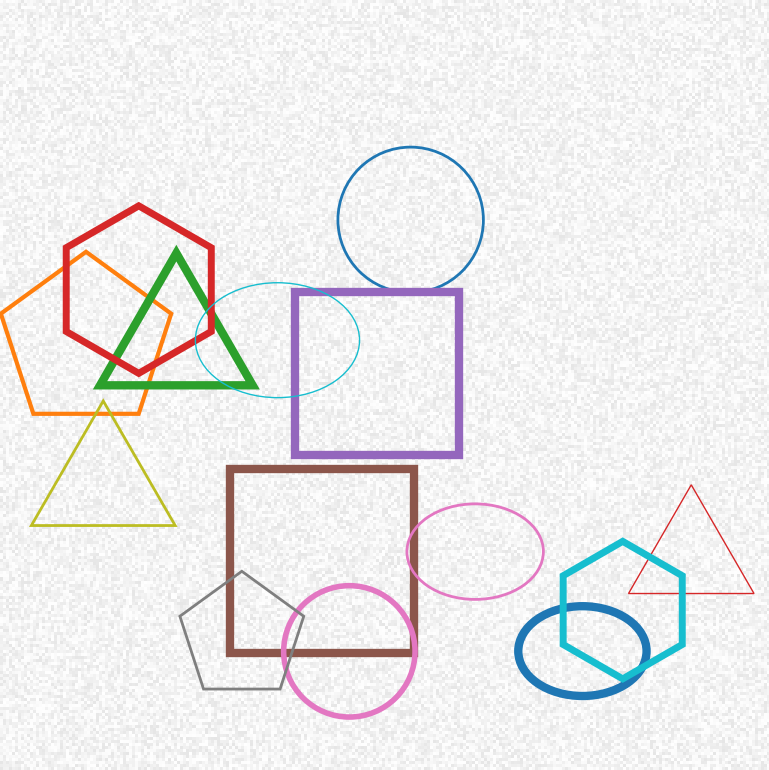[{"shape": "circle", "thickness": 1, "radius": 0.47, "center": [0.533, 0.714]}, {"shape": "oval", "thickness": 3, "radius": 0.42, "center": [0.756, 0.154]}, {"shape": "pentagon", "thickness": 1.5, "radius": 0.58, "center": [0.112, 0.557]}, {"shape": "triangle", "thickness": 3, "radius": 0.57, "center": [0.229, 0.557]}, {"shape": "hexagon", "thickness": 2.5, "radius": 0.54, "center": [0.18, 0.624]}, {"shape": "triangle", "thickness": 0.5, "radius": 0.47, "center": [0.898, 0.276]}, {"shape": "square", "thickness": 3, "radius": 0.53, "center": [0.489, 0.515]}, {"shape": "square", "thickness": 3, "radius": 0.6, "center": [0.419, 0.271]}, {"shape": "oval", "thickness": 1, "radius": 0.44, "center": [0.617, 0.284]}, {"shape": "circle", "thickness": 2, "radius": 0.43, "center": [0.454, 0.154]}, {"shape": "pentagon", "thickness": 1, "radius": 0.42, "center": [0.314, 0.174]}, {"shape": "triangle", "thickness": 1, "radius": 0.54, "center": [0.134, 0.371]}, {"shape": "hexagon", "thickness": 2.5, "radius": 0.45, "center": [0.809, 0.208]}, {"shape": "oval", "thickness": 0.5, "radius": 0.53, "center": [0.36, 0.558]}]